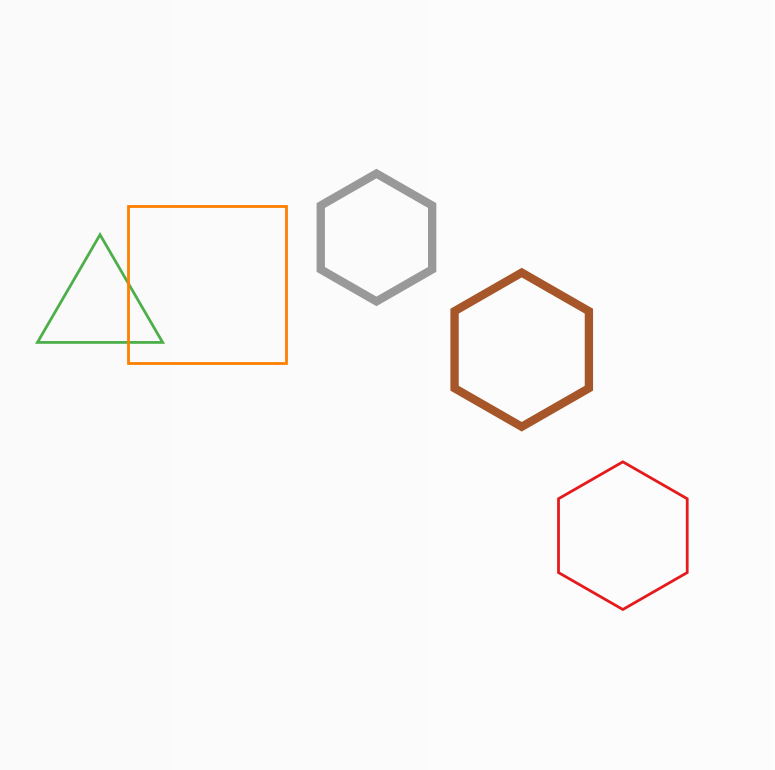[{"shape": "hexagon", "thickness": 1, "radius": 0.48, "center": [0.804, 0.304]}, {"shape": "triangle", "thickness": 1, "radius": 0.47, "center": [0.129, 0.602]}, {"shape": "square", "thickness": 1, "radius": 0.51, "center": [0.267, 0.631]}, {"shape": "hexagon", "thickness": 3, "radius": 0.5, "center": [0.673, 0.546]}, {"shape": "hexagon", "thickness": 3, "radius": 0.41, "center": [0.486, 0.692]}]